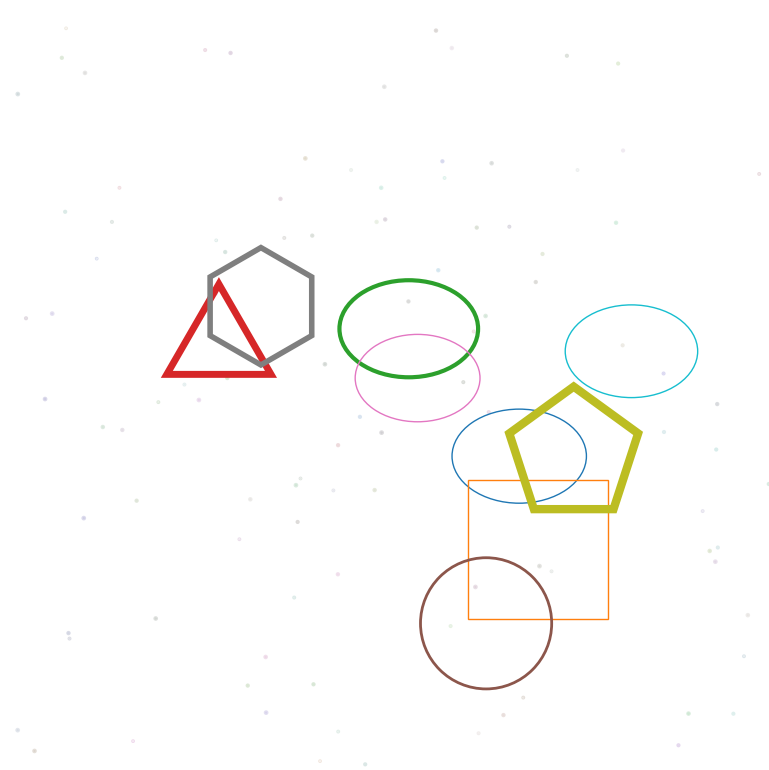[{"shape": "oval", "thickness": 0.5, "radius": 0.44, "center": [0.674, 0.408]}, {"shape": "square", "thickness": 0.5, "radius": 0.45, "center": [0.699, 0.287]}, {"shape": "oval", "thickness": 1.5, "radius": 0.45, "center": [0.531, 0.573]}, {"shape": "triangle", "thickness": 2.5, "radius": 0.39, "center": [0.284, 0.553]}, {"shape": "circle", "thickness": 1, "radius": 0.43, "center": [0.631, 0.19]}, {"shape": "oval", "thickness": 0.5, "radius": 0.41, "center": [0.542, 0.509]}, {"shape": "hexagon", "thickness": 2, "radius": 0.38, "center": [0.339, 0.602]}, {"shape": "pentagon", "thickness": 3, "radius": 0.44, "center": [0.745, 0.41]}, {"shape": "oval", "thickness": 0.5, "radius": 0.43, "center": [0.82, 0.544]}]